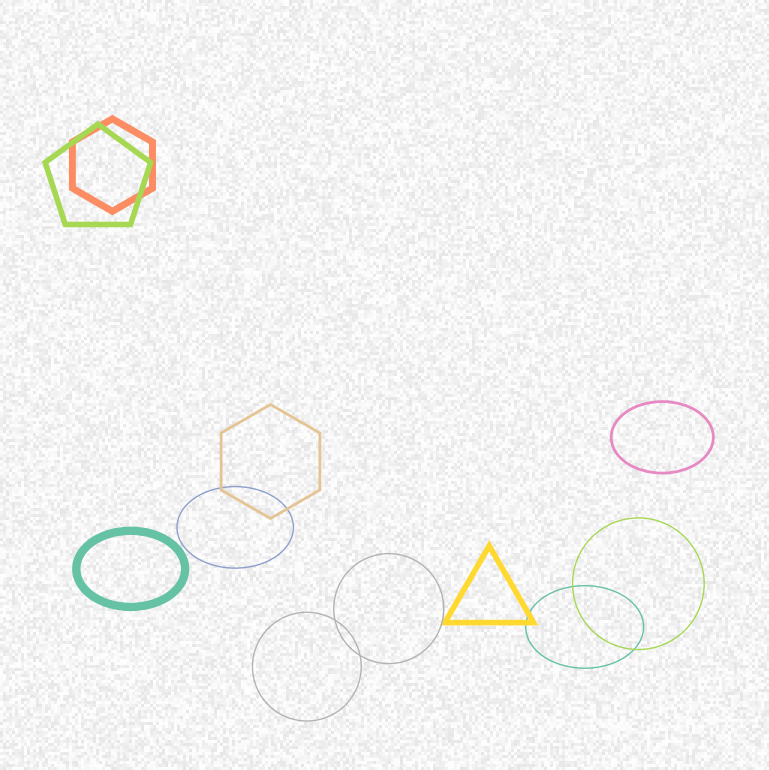[{"shape": "oval", "thickness": 3, "radius": 0.35, "center": [0.17, 0.261]}, {"shape": "oval", "thickness": 0.5, "radius": 0.38, "center": [0.759, 0.186]}, {"shape": "hexagon", "thickness": 2.5, "radius": 0.3, "center": [0.146, 0.786]}, {"shape": "oval", "thickness": 0.5, "radius": 0.38, "center": [0.305, 0.315]}, {"shape": "oval", "thickness": 1, "radius": 0.33, "center": [0.86, 0.432]}, {"shape": "circle", "thickness": 0.5, "radius": 0.43, "center": [0.829, 0.242]}, {"shape": "pentagon", "thickness": 2, "radius": 0.36, "center": [0.127, 0.767]}, {"shape": "triangle", "thickness": 2, "radius": 0.33, "center": [0.635, 0.225]}, {"shape": "hexagon", "thickness": 1, "radius": 0.37, "center": [0.351, 0.401]}, {"shape": "circle", "thickness": 0.5, "radius": 0.36, "center": [0.505, 0.21]}, {"shape": "circle", "thickness": 0.5, "radius": 0.35, "center": [0.399, 0.134]}]